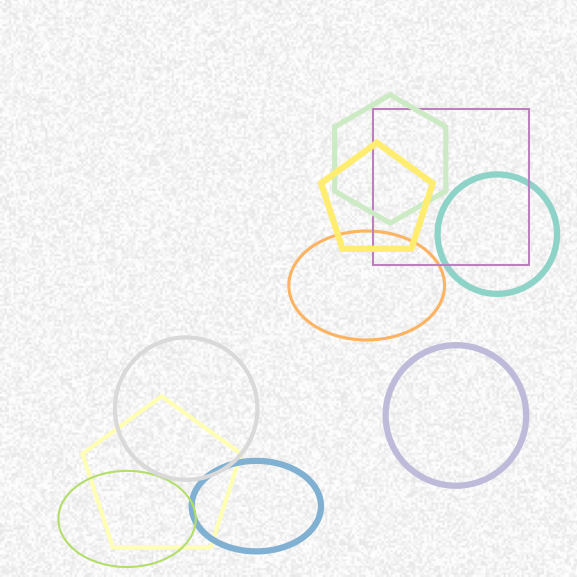[{"shape": "circle", "thickness": 3, "radius": 0.52, "center": [0.861, 0.594]}, {"shape": "pentagon", "thickness": 2, "radius": 0.72, "center": [0.28, 0.169]}, {"shape": "circle", "thickness": 3, "radius": 0.61, "center": [0.789, 0.28]}, {"shape": "oval", "thickness": 3, "radius": 0.56, "center": [0.444, 0.123]}, {"shape": "oval", "thickness": 1.5, "radius": 0.67, "center": [0.635, 0.505]}, {"shape": "oval", "thickness": 1, "radius": 0.59, "center": [0.22, 0.101]}, {"shape": "circle", "thickness": 2, "radius": 0.62, "center": [0.322, 0.292]}, {"shape": "square", "thickness": 1, "radius": 0.67, "center": [0.781, 0.676]}, {"shape": "hexagon", "thickness": 2.5, "radius": 0.56, "center": [0.676, 0.724]}, {"shape": "pentagon", "thickness": 3, "radius": 0.51, "center": [0.653, 0.65]}]